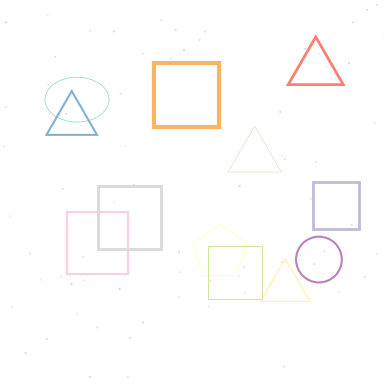[{"shape": "oval", "thickness": 0.5, "radius": 0.42, "center": [0.2, 0.741]}, {"shape": "pentagon", "thickness": 0.5, "radius": 0.37, "center": [0.571, 0.345]}, {"shape": "square", "thickness": 2, "radius": 0.3, "center": [0.872, 0.467]}, {"shape": "triangle", "thickness": 2, "radius": 0.41, "center": [0.82, 0.821]}, {"shape": "triangle", "thickness": 1.5, "radius": 0.38, "center": [0.186, 0.688]}, {"shape": "square", "thickness": 3, "radius": 0.42, "center": [0.484, 0.754]}, {"shape": "square", "thickness": 0.5, "radius": 0.35, "center": [0.61, 0.292]}, {"shape": "square", "thickness": 1.5, "radius": 0.4, "center": [0.252, 0.369]}, {"shape": "square", "thickness": 2, "radius": 0.41, "center": [0.335, 0.436]}, {"shape": "circle", "thickness": 1.5, "radius": 0.3, "center": [0.828, 0.326]}, {"shape": "triangle", "thickness": 0.5, "radius": 0.4, "center": [0.662, 0.593]}, {"shape": "triangle", "thickness": 0.5, "radius": 0.37, "center": [0.741, 0.254]}]